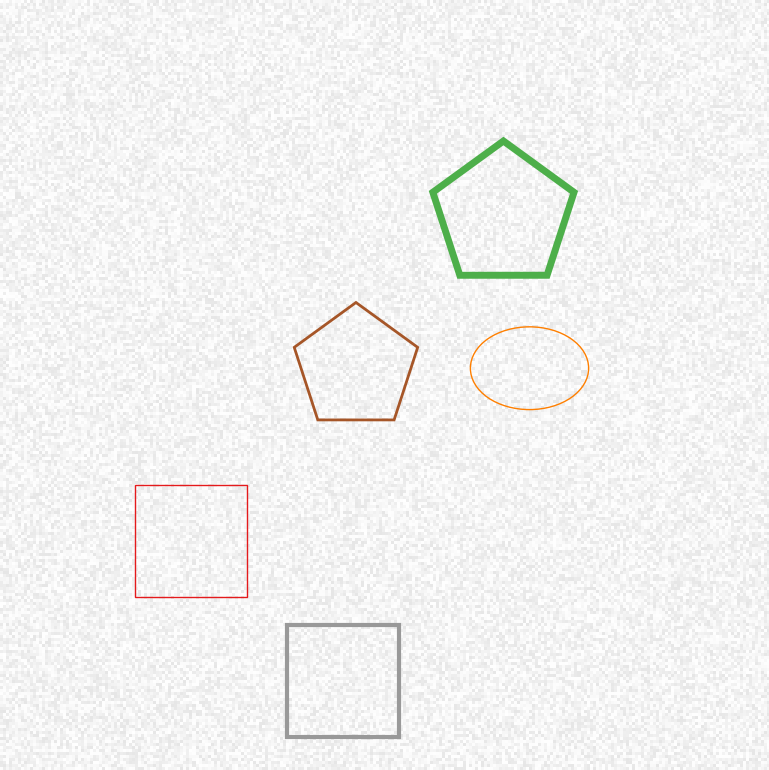[{"shape": "square", "thickness": 0.5, "radius": 0.36, "center": [0.248, 0.298]}, {"shape": "pentagon", "thickness": 2.5, "radius": 0.48, "center": [0.654, 0.72]}, {"shape": "oval", "thickness": 0.5, "radius": 0.38, "center": [0.688, 0.522]}, {"shape": "pentagon", "thickness": 1, "radius": 0.42, "center": [0.462, 0.523]}, {"shape": "square", "thickness": 1.5, "radius": 0.36, "center": [0.445, 0.116]}]